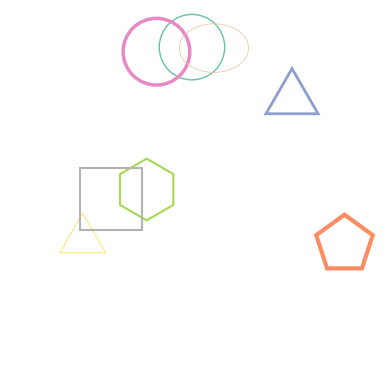[{"shape": "circle", "thickness": 1, "radius": 0.43, "center": [0.499, 0.878]}, {"shape": "pentagon", "thickness": 3, "radius": 0.39, "center": [0.895, 0.365]}, {"shape": "triangle", "thickness": 2, "radius": 0.39, "center": [0.758, 0.744]}, {"shape": "circle", "thickness": 2.5, "radius": 0.43, "center": [0.406, 0.866]}, {"shape": "hexagon", "thickness": 1.5, "radius": 0.4, "center": [0.381, 0.508]}, {"shape": "triangle", "thickness": 0.5, "radius": 0.34, "center": [0.215, 0.378]}, {"shape": "oval", "thickness": 0.5, "radius": 0.45, "center": [0.556, 0.875]}, {"shape": "square", "thickness": 1.5, "radius": 0.4, "center": [0.288, 0.483]}]